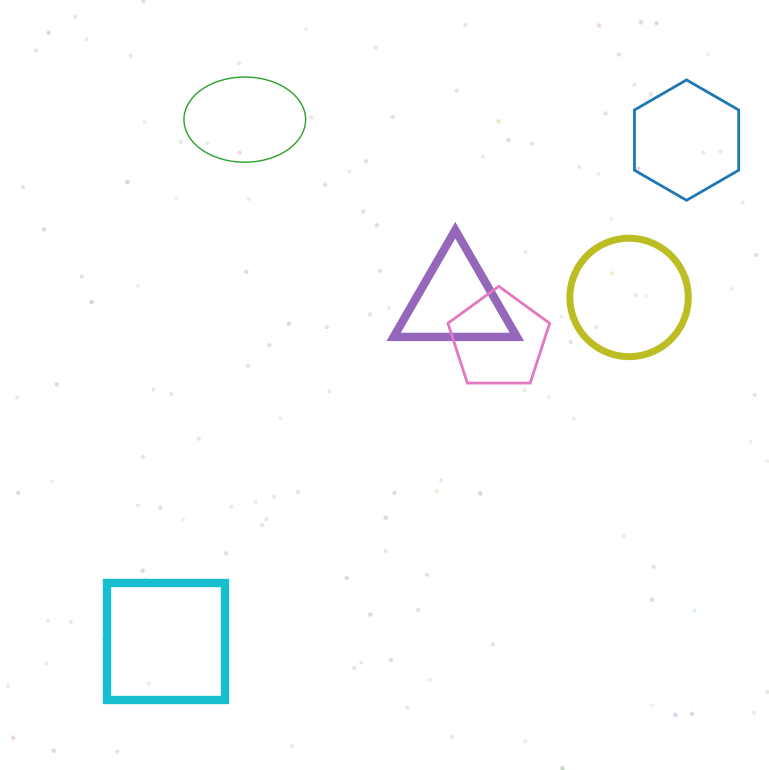[{"shape": "hexagon", "thickness": 1, "radius": 0.39, "center": [0.892, 0.818]}, {"shape": "oval", "thickness": 0.5, "radius": 0.4, "center": [0.318, 0.845]}, {"shape": "triangle", "thickness": 3, "radius": 0.46, "center": [0.591, 0.609]}, {"shape": "pentagon", "thickness": 1, "radius": 0.35, "center": [0.648, 0.559]}, {"shape": "circle", "thickness": 2.5, "radius": 0.38, "center": [0.817, 0.614]}, {"shape": "square", "thickness": 3, "radius": 0.38, "center": [0.215, 0.167]}]